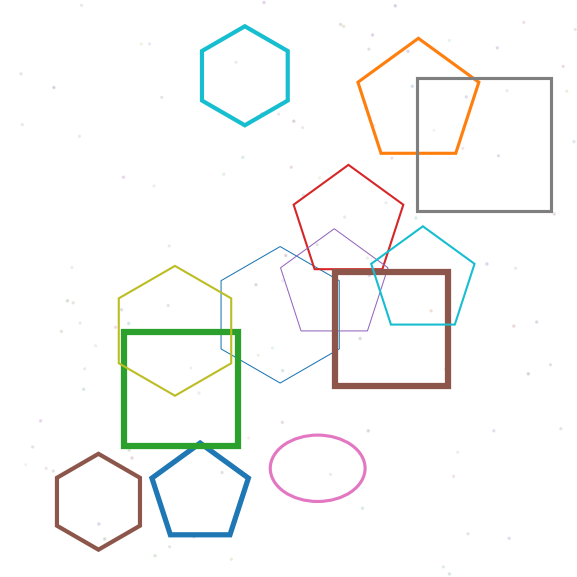[{"shape": "hexagon", "thickness": 0.5, "radius": 0.59, "center": [0.485, 0.454]}, {"shape": "pentagon", "thickness": 2.5, "radius": 0.44, "center": [0.347, 0.144]}, {"shape": "pentagon", "thickness": 1.5, "radius": 0.55, "center": [0.724, 0.823]}, {"shape": "square", "thickness": 3, "radius": 0.49, "center": [0.314, 0.325]}, {"shape": "pentagon", "thickness": 1, "radius": 0.5, "center": [0.603, 0.614]}, {"shape": "pentagon", "thickness": 0.5, "radius": 0.49, "center": [0.579, 0.505]}, {"shape": "hexagon", "thickness": 2, "radius": 0.41, "center": [0.17, 0.13]}, {"shape": "square", "thickness": 3, "radius": 0.49, "center": [0.678, 0.429]}, {"shape": "oval", "thickness": 1.5, "radius": 0.41, "center": [0.55, 0.188]}, {"shape": "square", "thickness": 1.5, "radius": 0.58, "center": [0.838, 0.749]}, {"shape": "hexagon", "thickness": 1, "radius": 0.56, "center": [0.303, 0.426]}, {"shape": "hexagon", "thickness": 2, "radius": 0.43, "center": [0.424, 0.868]}, {"shape": "pentagon", "thickness": 1, "radius": 0.47, "center": [0.732, 0.513]}]